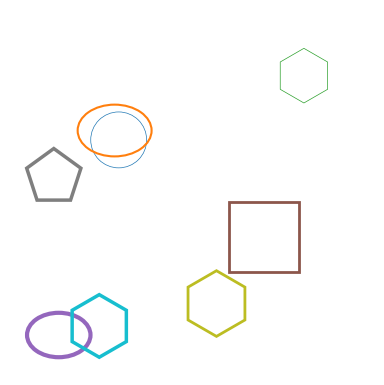[{"shape": "circle", "thickness": 0.5, "radius": 0.36, "center": [0.308, 0.637]}, {"shape": "oval", "thickness": 1.5, "radius": 0.48, "center": [0.298, 0.661]}, {"shape": "hexagon", "thickness": 0.5, "radius": 0.35, "center": [0.789, 0.803]}, {"shape": "oval", "thickness": 3, "radius": 0.41, "center": [0.153, 0.13]}, {"shape": "square", "thickness": 2, "radius": 0.45, "center": [0.685, 0.385]}, {"shape": "pentagon", "thickness": 2.5, "radius": 0.37, "center": [0.14, 0.54]}, {"shape": "hexagon", "thickness": 2, "radius": 0.43, "center": [0.562, 0.212]}, {"shape": "hexagon", "thickness": 2.5, "radius": 0.41, "center": [0.258, 0.153]}]